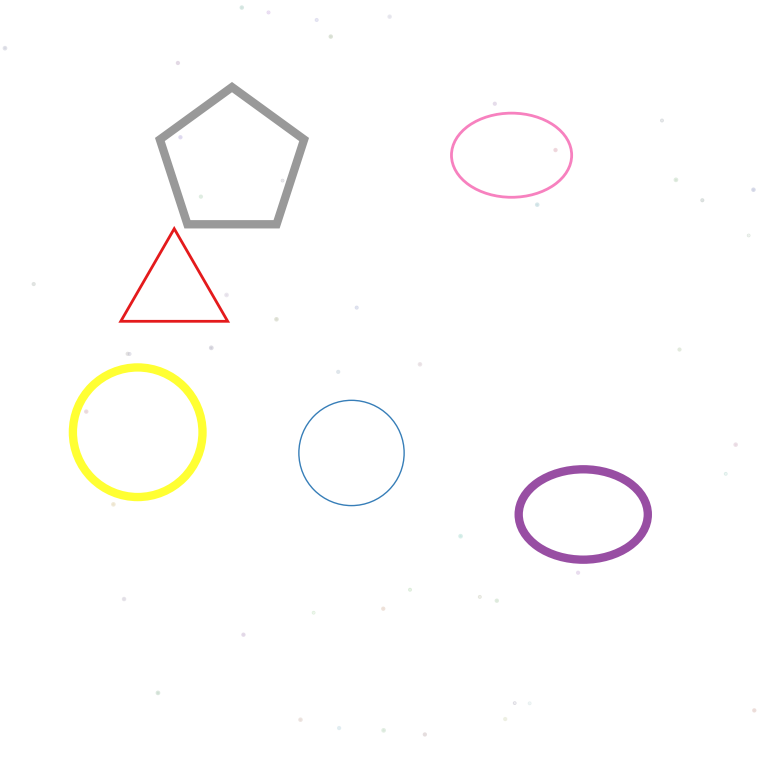[{"shape": "triangle", "thickness": 1, "radius": 0.4, "center": [0.226, 0.623]}, {"shape": "circle", "thickness": 0.5, "radius": 0.34, "center": [0.456, 0.412]}, {"shape": "oval", "thickness": 3, "radius": 0.42, "center": [0.757, 0.332]}, {"shape": "circle", "thickness": 3, "radius": 0.42, "center": [0.179, 0.439]}, {"shape": "oval", "thickness": 1, "radius": 0.39, "center": [0.664, 0.798]}, {"shape": "pentagon", "thickness": 3, "radius": 0.49, "center": [0.301, 0.788]}]